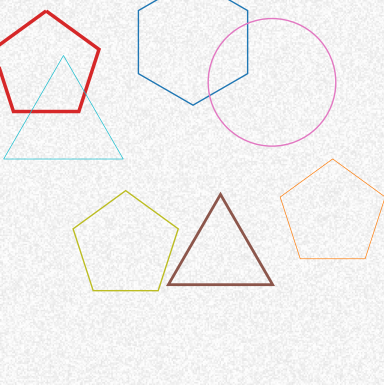[{"shape": "hexagon", "thickness": 1, "radius": 0.82, "center": [0.501, 0.891]}, {"shape": "pentagon", "thickness": 0.5, "radius": 0.72, "center": [0.864, 0.444]}, {"shape": "pentagon", "thickness": 2.5, "radius": 0.72, "center": [0.12, 0.827]}, {"shape": "triangle", "thickness": 2, "radius": 0.78, "center": [0.573, 0.339]}, {"shape": "circle", "thickness": 1, "radius": 0.83, "center": [0.706, 0.786]}, {"shape": "pentagon", "thickness": 1, "radius": 0.72, "center": [0.326, 0.361]}, {"shape": "triangle", "thickness": 0.5, "radius": 0.9, "center": [0.165, 0.677]}]